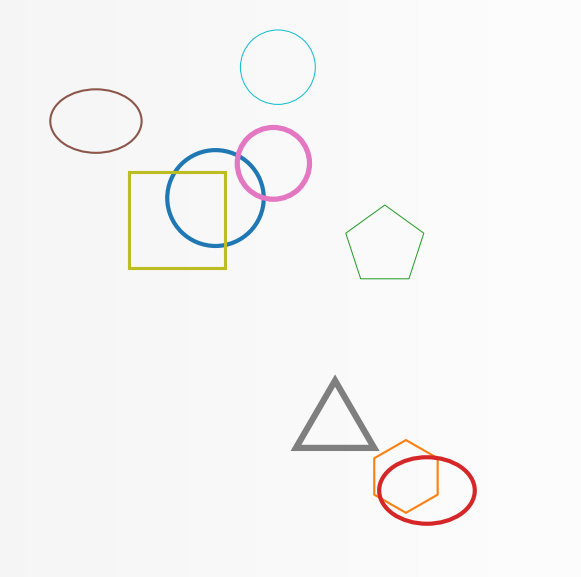[{"shape": "circle", "thickness": 2, "radius": 0.41, "center": [0.371, 0.656]}, {"shape": "hexagon", "thickness": 1, "radius": 0.31, "center": [0.698, 0.174]}, {"shape": "pentagon", "thickness": 0.5, "radius": 0.35, "center": [0.662, 0.574]}, {"shape": "oval", "thickness": 2, "radius": 0.41, "center": [0.735, 0.15]}, {"shape": "oval", "thickness": 1, "radius": 0.39, "center": [0.165, 0.789]}, {"shape": "circle", "thickness": 2.5, "radius": 0.31, "center": [0.47, 0.716]}, {"shape": "triangle", "thickness": 3, "radius": 0.39, "center": [0.576, 0.262]}, {"shape": "square", "thickness": 1.5, "radius": 0.42, "center": [0.304, 0.618]}, {"shape": "circle", "thickness": 0.5, "radius": 0.32, "center": [0.478, 0.883]}]